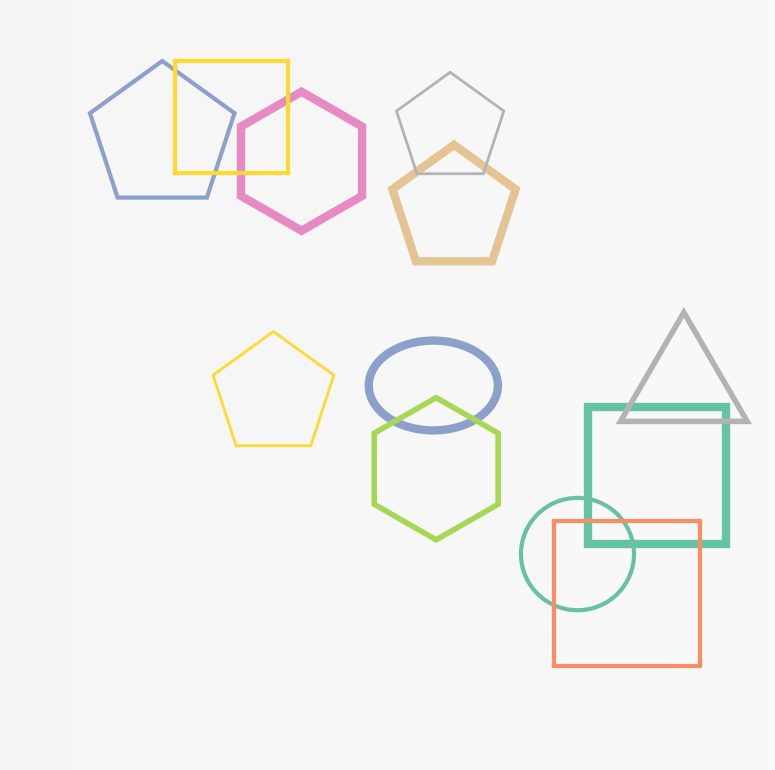[{"shape": "circle", "thickness": 1.5, "radius": 0.36, "center": [0.745, 0.28]}, {"shape": "square", "thickness": 3, "radius": 0.44, "center": [0.848, 0.383]}, {"shape": "square", "thickness": 1.5, "radius": 0.47, "center": [0.809, 0.229]}, {"shape": "pentagon", "thickness": 1.5, "radius": 0.49, "center": [0.209, 0.823]}, {"shape": "oval", "thickness": 3, "radius": 0.42, "center": [0.559, 0.499]}, {"shape": "hexagon", "thickness": 3, "radius": 0.45, "center": [0.389, 0.791]}, {"shape": "hexagon", "thickness": 2, "radius": 0.46, "center": [0.563, 0.391]}, {"shape": "square", "thickness": 1.5, "radius": 0.36, "center": [0.299, 0.848]}, {"shape": "pentagon", "thickness": 1, "radius": 0.41, "center": [0.353, 0.487]}, {"shape": "pentagon", "thickness": 3, "radius": 0.42, "center": [0.586, 0.728]}, {"shape": "triangle", "thickness": 2, "radius": 0.47, "center": [0.882, 0.5]}, {"shape": "pentagon", "thickness": 1, "radius": 0.36, "center": [0.581, 0.833]}]